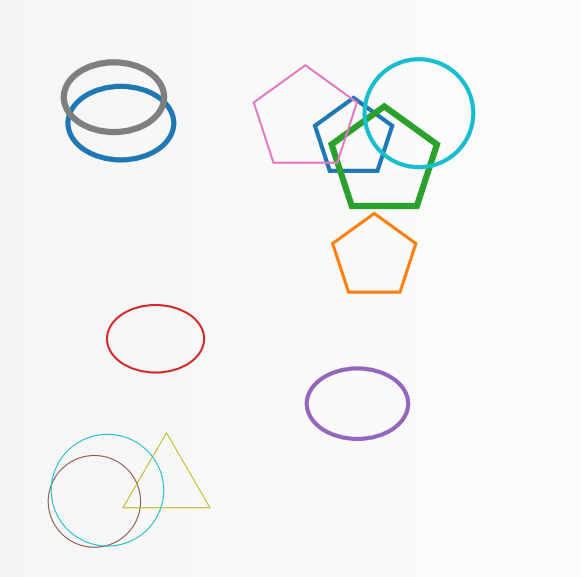[{"shape": "pentagon", "thickness": 2, "radius": 0.35, "center": [0.608, 0.76]}, {"shape": "oval", "thickness": 2.5, "radius": 0.46, "center": [0.208, 0.786]}, {"shape": "pentagon", "thickness": 1.5, "radius": 0.38, "center": [0.644, 0.554]}, {"shape": "pentagon", "thickness": 3, "radius": 0.48, "center": [0.661, 0.72]}, {"shape": "oval", "thickness": 1, "radius": 0.42, "center": [0.268, 0.413]}, {"shape": "oval", "thickness": 2, "radius": 0.44, "center": [0.615, 0.3]}, {"shape": "circle", "thickness": 0.5, "radius": 0.4, "center": [0.162, 0.131]}, {"shape": "pentagon", "thickness": 1, "radius": 0.47, "center": [0.525, 0.793]}, {"shape": "oval", "thickness": 3, "radius": 0.43, "center": [0.196, 0.831]}, {"shape": "triangle", "thickness": 0.5, "radius": 0.43, "center": [0.286, 0.163]}, {"shape": "circle", "thickness": 0.5, "radius": 0.48, "center": [0.185, 0.15]}, {"shape": "circle", "thickness": 2, "radius": 0.47, "center": [0.721, 0.803]}]